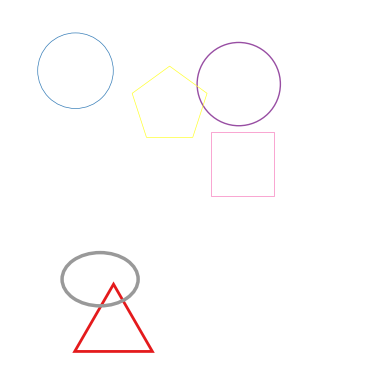[{"shape": "triangle", "thickness": 2, "radius": 0.58, "center": [0.295, 0.145]}, {"shape": "circle", "thickness": 0.5, "radius": 0.49, "center": [0.196, 0.816]}, {"shape": "circle", "thickness": 1, "radius": 0.54, "center": [0.62, 0.782]}, {"shape": "pentagon", "thickness": 0.5, "radius": 0.51, "center": [0.441, 0.726]}, {"shape": "square", "thickness": 0.5, "radius": 0.42, "center": [0.63, 0.575]}, {"shape": "oval", "thickness": 2.5, "radius": 0.49, "center": [0.26, 0.275]}]